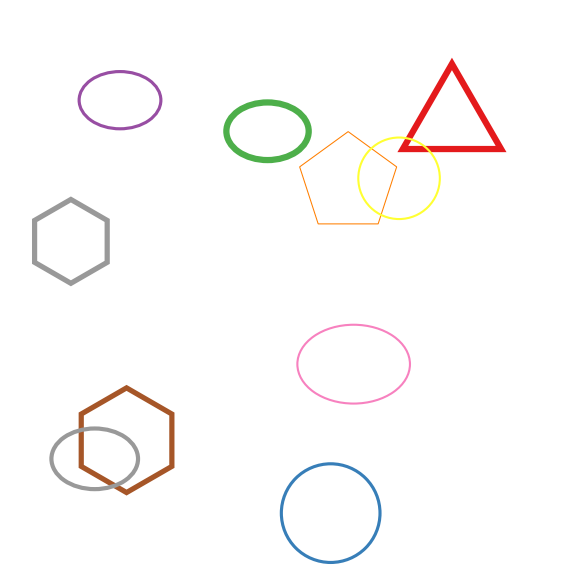[{"shape": "triangle", "thickness": 3, "radius": 0.49, "center": [0.783, 0.79]}, {"shape": "circle", "thickness": 1.5, "radius": 0.43, "center": [0.573, 0.111]}, {"shape": "oval", "thickness": 3, "radius": 0.36, "center": [0.463, 0.772]}, {"shape": "oval", "thickness": 1.5, "radius": 0.35, "center": [0.208, 0.826]}, {"shape": "pentagon", "thickness": 0.5, "radius": 0.44, "center": [0.603, 0.683]}, {"shape": "circle", "thickness": 1, "radius": 0.35, "center": [0.691, 0.69]}, {"shape": "hexagon", "thickness": 2.5, "radius": 0.45, "center": [0.219, 0.237]}, {"shape": "oval", "thickness": 1, "radius": 0.49, "center": [0.612, 0.369]}, {"shape": "hexagon", "thickness": 2.5, "radius": 0.36, "center": [0.123, 0.581]}, {"shape": "oval", "thickness": 2, "radius": 0.37, "center": [0.164, 0.205]}]